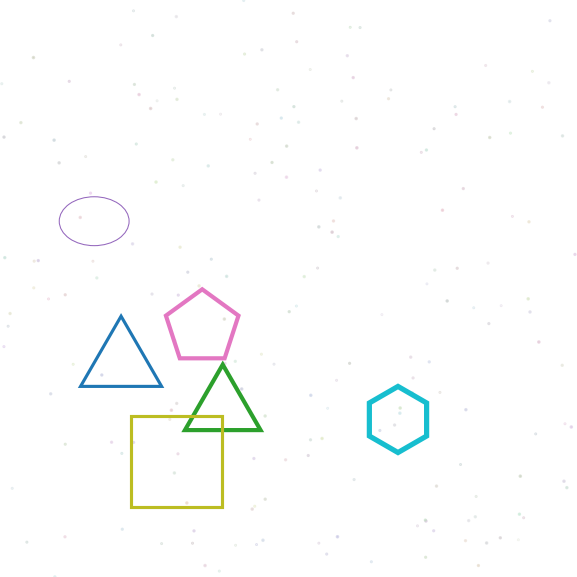[{"shape": "triangle", "thickness": 1.5, "radius": 0.41, "center": [0.21, 0.371]}, {"shape": "triangle", "thickness": 2, "radius": 0.38, "center": [0.386, 0.292]}, {"shape": "oval", "thickness": 0.5, "radius": 0.3, "center": [0.163, 0.616]}, {"shape": "pentagon", "thickness": 2, "radius": 0.33, "center": [0.35, 0.432]}, {"shape": "square", "thickness": 1.5, "radius": 0.39, "center": [0.306, 0.2]}, {"shape": "hexagon", "thickness": 2.5, "radius": 0.29, "center": [0.689, 0.273]}]